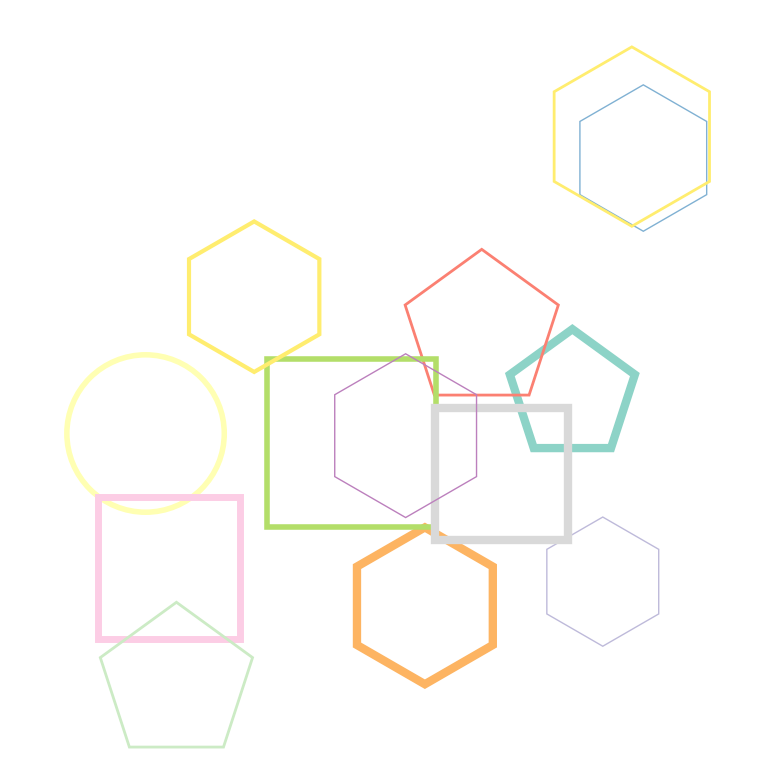[{"shape": "pentagon", "thickness": 3, "radius": 0.43, "center": [0.743, 0.487]}, {"shape": "circle", "thickness": 2, "radius": 0.51, "center": [0.189, 0.437]}, {"shape": "hexagon", "thickness": 0.5, "radius": 0.42, "center": [0.783, 0.245]}, {"shape": "pentagon", "thickness": 1, "radius": 0.52, "center": [0.626, 0.572]}, {"shape": "hexagon", "thickness": 0.5, "radius": 0.48, "center": [0.835, 0.795]}, {"shape": "hexagon", "thickness": 3, "radius": 0.51, "center": [0.552, 0.213]}, {"shape": "square", "thickness": 2, "radius": 0.55, "center": [0.457, 0.425]}, {"shape": "square", "thickness": 2.5, "radius": 0.46, "center": [0.219, 0.262]}, {"shape": "square", "thickness": 3, "radius": 0.43, "center": [0.651, 0.384]}, {"shape": "hexagon", "thickness": 0.5, "radius": 0.53, "center": [0.527, 0.434]}, {"shape": "pentagon", "thickness": 1, "radius": 0.52, "center": [0.229, 0.114]}, {"shape": "hexagon", "thickness": 1.5, "radius": 0.49, "center": [0.33, 0.615]}, {"shape": "hexagon", "thickness": 1, "radius": 0.58, "center": [0.821, 0.823]}]